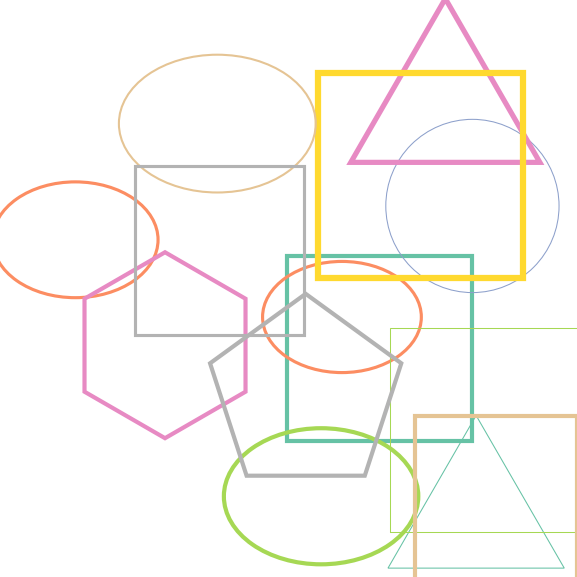[{"shape": "triangle", "thickness": 0.5, "radius": 0.88, "center": [0.824, 0.103]}, {"shape": "square", "thickness": 2, "radius": 0.8, "center": [0.657, 0.395]}, {"shape": "oval", "thickness": 1.5, "radius": 0.72, "center": [0.13, 0.584]}, {"shape": "oval", "thickness": 1.5, "radius": 0.69, "center": [0.592, 0.45]}, {"shape": "circle", "thickness": 0.5, "radius": 0.75, "center": [0.818, 0.642]}, {"shape": "hexagon", "thickness": 2, "radius": 0.8, "center": [0.286, 0.401]}, {"shape": "triangle", "thickness": 2.5, "radius": 0.94, "center": [0.771, 0.812]}, {"shape": "oval", "thickness": 2, "radius": 0.84, "center": [0.556, 0.14]}, {"shape": "square", "thickness": 0.5, "radius": 0.88, "center": [0.853, 0.255]}, {"shape": "square", "thickness": 3, "radius": 0.89, "center": [0.728, 0.695]}, {"shape": "oval", "thickness": 1, "radius": 0.85, "center": [0.376, 0.785]}, {"shape": "square", "thickness": 2, "radius": 0.7, "center": [0.859, 0.137]}, {"shape": "square", "thickness": 1.5, "radius": 0.73, "center": [0.38, 0.566]}, {"shape": "pentagon", "thickness": 2, "radius": 0.87, "center": [0.529, 0.316]}]